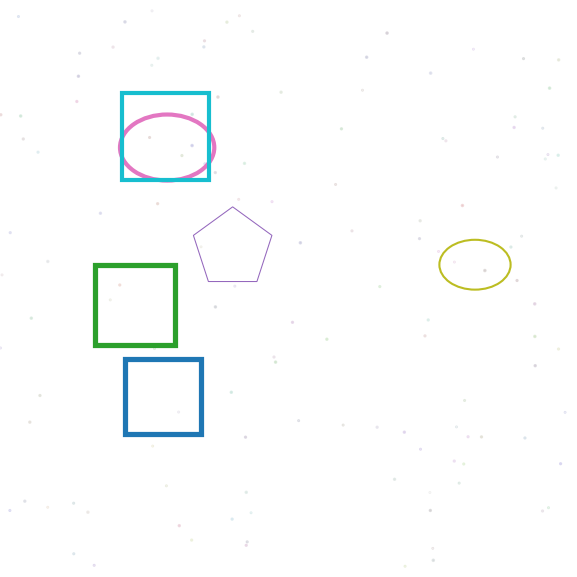[{"shape": "square", "thickness": 2.5, "radius": 0.33, "center": [0.282, 0.313]}, {"shape": "square", "thickness": 2.5, "radius": 0.35, "center": [0.234, 0.471]}, {"shape": "pentagon", "thickness": 0.5, "radius": 0.36, "center": [0.403, 0.569]}, {"shape": "oval", "thickness": 2, "radius": 0.41, "center": [0.289, 0.744]}, {"shape": "oval", "thickness": 1, "radius": 0.31, "center": [0.823, 0.541]}, {"shape": "square", "thickness": 2, "radius": 0.38, "center": [0.287, 0.763]}]